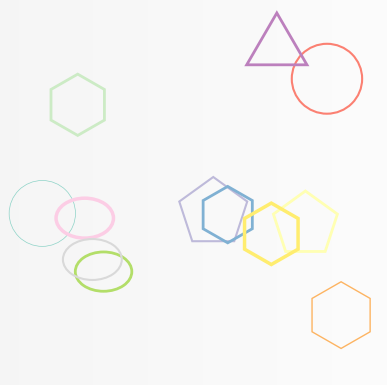[{"shape": "circle", "thickness": 0.5, "radius": 0.43, "center": [0.109, 0.446]}, {"shape": "pentagon", "thickness": 2, "radius": 0.43, "center": [0.788, 0.417]}, {"shape": "pentagon", "thickness": 1.5, "radius": 0.46, "center": [0.55, 0.448]}, {"shape": "circle", "thickness": 1.5, "radius": 0.45, "center": [0.844, 0.795]}, {"shape": "hexagon", "thickness": 2, "radius": 0.37, "center": [0.588, 0.443]}, {"shape": "hexagon", "thickness": 1, "radius": 0.43, "center": [0.88, 0.182]}, {"shape": "oval", "thickness": 2, "radius": 0.36, "center": [0.267, 0.295]}, {"shape": "oval", "thickness": 2.5, "radius": 0.37, "center": [0.219, 0.433]}, {"shape": "oval", "thickness": 1.5, "radius": 0.38, "center": [0.238, 0.326]}, {"shape": "triangle", "thickness": 2, "radius": 0.45, "center": [0.714, 0.877]}, {"shape": "hexagon", "thickness": 2, "radius": 0.4, "center": [0.201, 0.728]}, {"shape": "hexagon", "thickness": 2.5, "radius": 0.4, "center": [0.7, 0.393]}]